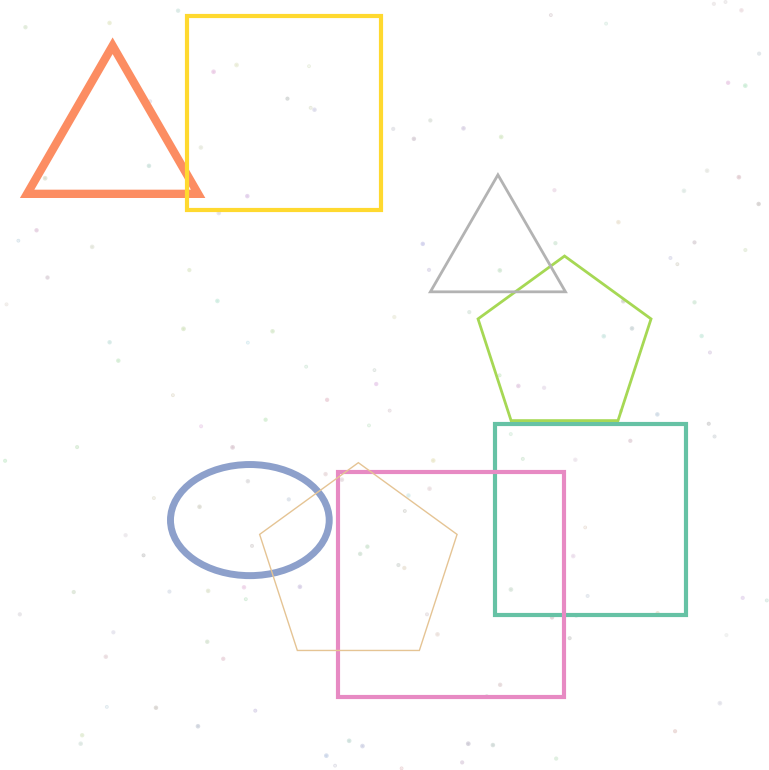[{"shape": "square", "thickness": 1.5, "radius": 0.62, "center": [0.767, 0.325]}, {"shape": "triangle", "thickness": 3, "radius": 0.64, "center": [0.146, 0.812]}, {"shape": "oval", "thickness": 2.5, "radius": 0.52, "center": [0.324, 0.325]}, {"shape": "square", "thickness": 1.5, "radius": 0.73, "center": [0.586, 0.241]}, {"shape": "pentagon", "thickness": 1, "radius": 0.59, "center": [0.733, 0.549]}, {"shape": "square", "thickness": 1.5, "radius": 0.63, "center": [0.369, 0.853]}, {"shape": "pentagon", "thickness": 0.5, "radius": 0.67, "center": [0.465, 0.264]}, {"shape": "triangle", "thickness": 1, "radius": 0.51, "center": [0.647, 0.672]}]